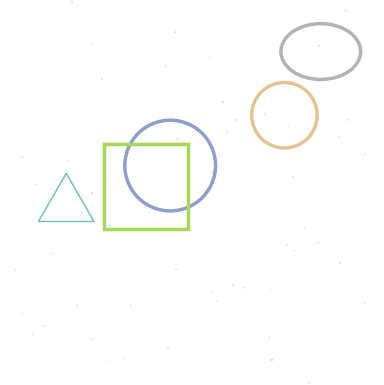[{"shape": "triangle", "thickness": 1, "radius": 0.42, "center": [0.172, 0.466]}, {"shape": "circle", "thickness": 2.5, "radius": 0.59, "center": [0.442, 0.57]}, {"shape": "square", "thickness": 2.5, "radius": 0.55, "center": [0.379, 0.516]}, {"shape": "circle", "thickness": 2.5, "radius": 0.43, "center": [0.739, 0.701]}, {"shape": "oval", "thickness": 2.5, "radius": 0.52, "center": [0.833, 0.866]}]